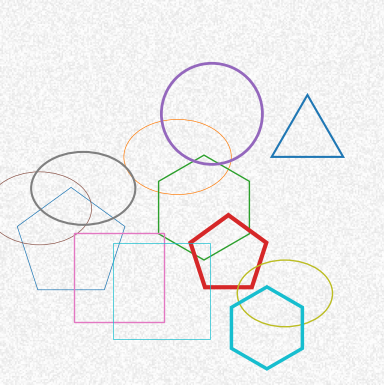[{"shape": "pentagon", "thickness": 0.5, "radius": 0.74, "center": [0.185, 0.366]}, {"shape": "triangle", "thickness": 1.5, "radius": 0.54, "center": [0.799, 0.646]}, {"shape": "oval", "thickness": 0.5, "radius": 0.7, "center": [0.461, 0.592]}, {"shape": "hexagon", "thickness": 1, "radius": 0.68, "center": [0.53, 0.461]}, {"shape": "pentagon", "thickness": 3, "radius": 0.52, "center": [0.593, 0.338]}, {"shape": "circle", "thickness": 2, "radius": 0.66, "center": [0.55, 0.704]}, {"shape": "oval", "thickness": 0.5, "radius": 0.68, "center": [0.102, 0.459]}, {"shape": "square", "thickness": 1, "radius": 0.58, "center": [0.31, 0.279]}, {"shape": "oval", "thickness": 1.5, "radius": 0.68, "center": [0.216, 0.511]}, {"shape": "oval", "thickness": 1, "radius": 0.62, "center": [0.74, 0.238]}, {"shape": "square", "thickness": 0.5, "radius": 0.63, "center": [0.419, 0.244]}, {"shape": "hexagon", "thickness": 2.5, "radius": 0.53, "center": [0.693, 0.148]}]